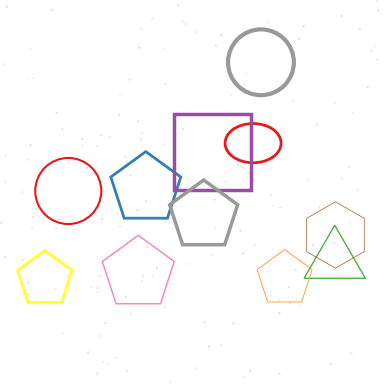[{"shape": "circle", "thickness": 1.5, "radius": 0.43, "center": [0.177, 0.504]}, {"shape": "oval", "thickness": 2, "radius": 0.36, "center": [0.657, 0.628]}, {"shape": "pentagon", "thickness": 2, "radius": 0.48, "center": [0.379, 0.511]}, {"shape": "triangle", "thickness": 1, "radius": 0.46, "center": [0.869, 0.323]}, {"shape": "square", "thickness": 2.5, "radius": 0.5, "center": [0.552, 0.605]}, {"shape": "pentagon", "thickness": 0.5, "radius": 0.38, "center": [0.739, 0.277]}, {"shape": "pentagon", "thickness": 2, "radius": 0.37, "center": [0.116, 0.275]}, {"shape": "hexagon", "thickness": 0.5, "radius": 0.43, "center": [0.871, 0.39]}, {"shape": "pentagon", "thickness": 1, "radius": 0.49, "center": [0.359, 0.29]}, {"shape": "pentagon", "thickness": 2.5, "radius": 0.46, "center": [0.529, 0.44]}, {"shape": "circle", "thickness": 3, "radius": 0.43, "center": [0.678, 0.838]}]